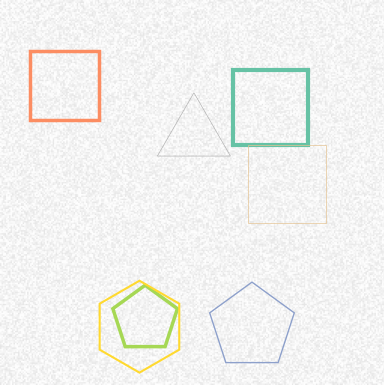[{"shape": "square", "thickness": 3, "radius": 0.49, "center": [0.703, 0.721]}, {"shape": "square", "thickness": 2.5, "radius": 0.45, "center": [0.168, 0.778]}, {"shape": "pentagon", "thickness": 1, "radius": 0.58, "center": [0.654, 0.152]}, {"shape": "pentagon", "thickness": 2.5, "radius": 0.44, "center": [0.377, 0.171]}, {"shape": "hexagon", "thickness": 1.5, "radius": 0.6, "center": [0.362, 0.151]}, {"shape": "square", "thickness": 0.5, "radius": 0.51, "center": [0.746, 0.521]}, {"shape": "triangle", "thickness": 0.5, "radius": 0.55, "center": [0.504, 0.649]}]